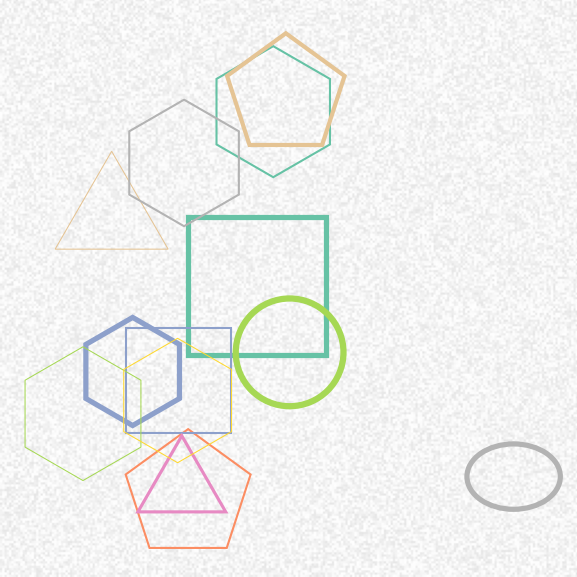[{"shape": "hexagon", "thickness": 1, "radius": 0.57, "center": [0.473, 0.806]}, {"shape": "square", "thickness": 2.5, "radius": 0.6, "center": [0.445, 0.504]}, {"shape": "pentagon", "thickness": 1, "radius": 0.57, "center": [0.326, 0.142]}, {"shape": "square", "thickness": 1, "radius": 0.45, "center": [0.309, 0.34]}, {"shape": "hexagon", "thickness": 2.5, "radius": 0.47, "center": [0.23, 0.356]}, {"shape": "triangle", "thickness": 1.5, "radius": 0.44, "center": [0.315, 0.157]}, {"shape": "circle", "thickness": 3, "radius": 0.47, "center": [0.502, 0.389]}, {"shape": "hexagon", "thickness": 0.5, "radius": 0.58, "center": [0.144, 0.283]}, {"shape": "hexagon", "thickness": 0.5, "radius": 0.54, "center": [0.308, 0.306]}, {"shape": "pentagon", "thickness": 2, "radius": 0.53, "center": [0.495, 0.835]}, {"shape": "triangle", "thickness": 0.5, "radius": 0.56, "center": [0.193, 0.624]}, {"shape": "hexagon", "thickness": 1, "radius": 0.55, "center": [0.319, 0.717]}, {"shape": "oval", "thickness": 2.5, "radius": 0.4, "center": [0.889, 0.174]}]